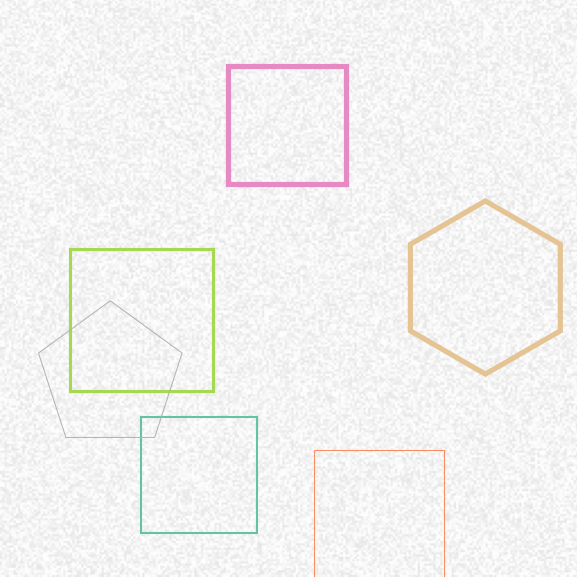[{"shape": "square", "thickness": 1, "radius": 0.5, "center": [0.345, 0.177]}, {"shape": "square", "thickness": 0.5, "radius": 0.57, "center": [0.656, 0.107]}, {"shape": "square", "thickness": 2.5, "radius": 0.51, "center": [0.496, 0.782]}, {"shape": "square", "thickness": 1.5, "radius": 0.62, "center": [0.245, 0.445]}, {"shape": "hexagon", "thickness": 2.5, "radius": 0.75, "center": [0.84, 0.501]}, {"shape": "pentagon", "thickness": 0.5, "radius": 0.65, "center": [0.191, 0.347]}]